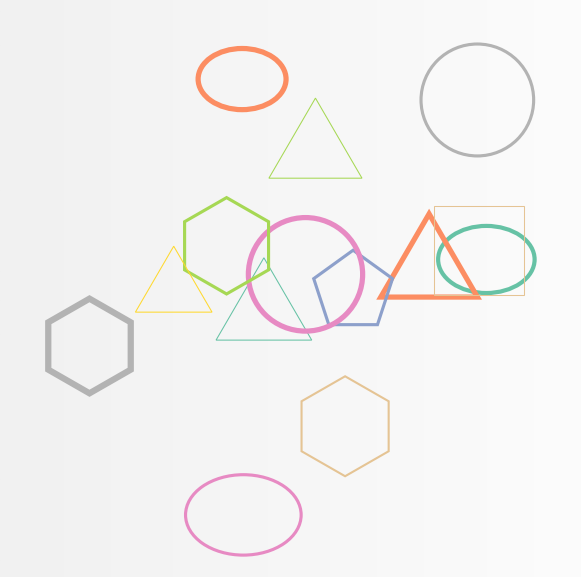[{"shape": "oval", "thickness": 2, "radius": 0.41, "center": [0.837, 0.55]}, {"shape": "triangle", "thickness": 0.5, "radius": 0.48, "center": [0.454, 0.458]}, {"shape": "triangle", "thickness": 2.5, "radius": 0.48, "center": [0.738, 0.533]}, {"shape": "oval", "thickness": 2.5, "radius": 0.38, "center": [0.416, 0.862]}, {"shape": "pentagon", "thickness": 1.5, "radius": 0.36, "center": [0.608, 0.495]}, {"shape": "oval", "thickness": 1.5, "radius": 0.5, "center": [0.419, 0.108]}, {"shape": "circle", "thickness": 2.5, "radius": 0.49, "center": [0.526, 0.524]}, {"shape": "triangle", "thickness": 0.5, "radius": 0.46, "center": [0.543, 0.737]}, {"shape": "hexagon", "thickness": 1.5, "radius": 0.42, "center": [0.39, 0.574]}, {"shape": "triangle", "thickness": 0.5, "radius": 0.38, "center": [0.299, 0.497]}, {"shape": "hexagon", "thickness": 1, "radius": 0.43, "center": [0.594, 0.261]}, {"shape": "square", "thickness": 0.5, "radius": 0.39, "center": [0.824, 0.566]}, {"shape": "circle", "thickness": 1.5, "radius": 0.48, "center": [0.821, 0.826]}, {"shape": "hexagon", "thickness": 3, "radius": 0.41, "center": [0.154, 0.4]}]